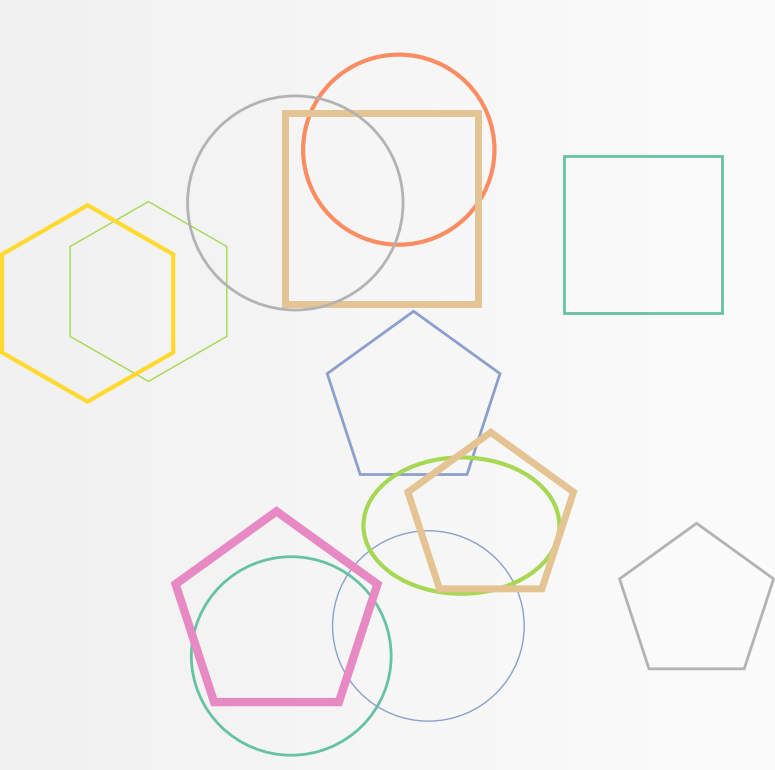[{"shape": "circle", "thickness": 1, "radius": 0.64, "center": [0.376, 0.148]}, {"shape": "square", "thickness": 1, "radius": 0.51, "center": [0.83, 0.696]}, {"shape": "circle", "thickness": 1.5, "radius": 0.62, "center": [0.515, 0.806]}, {"shape": "pentagon", "thickness": 1, "radius": 0.59, "center": [0.534, 0.479]}, {"shape": "circle", "thickness": 0.5, "radius": 0.62, "center": [0.553, 0.187]}, {"shape": "pentagon", "thickness": 3, "radius": 0.68, "center": [0.357, 0.199]}, {"shape": "hexagon", "thickness": 0.5, "radius": 0.58, "center": [0.192, 0.621]}, {"shape": "oval", "thickness": 1.5, "radius": 0.63, "center": [0.595, 0.317]}, {"shape": "hexagon", "thickness": 1.5, "radius": 0.64, "center": [0.113, 0.606]}, {"shape": "pentagon", "thickness": 2.5, "radius": 0.56, "center": [0.633, 0.326]}, {"shape": "square", "thickness": 2.5, "radius": 0.62, "center": [0.493, 0.729]}, {"shape": "circle", "thickness": 1, "radius": 0.7, "center": [0.381, 0.736]}, {"shape": "pentagon", "thickness": 1, "radius": 0.52, "center": [0.899, 0.216]}]